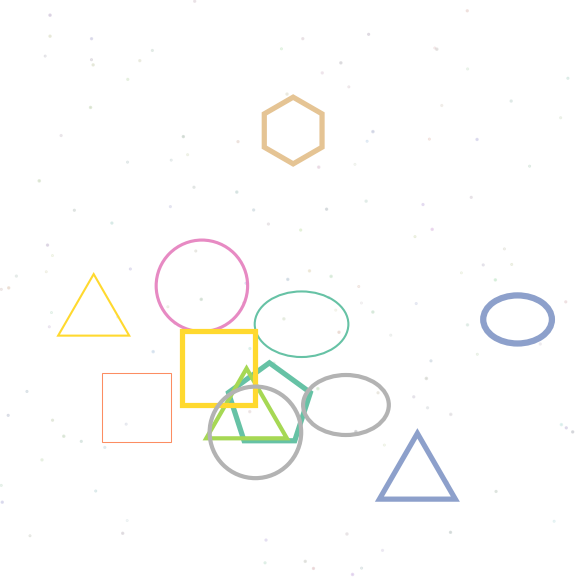[{"shape": "oval", "thickness": 1, "radius": 0.41, "center": [0.522, 0.438]}, {"shape": "pentagon", "thickness": 2.5, "radius": 0.37, "center": [0.466, 0.296]}, {"shape": "square", "thickness": 0.5, "radius": 0.3, "center": [0.236, 0.293]}, {"shape": "triangle", "thickness": 2.5, "radius": 0.38, "center": [0.723, 0.173]}, {"shape": "oval", "thickness": 3, "radius": 0.3, "center": [0.896, 0.446]}, {"shape": "circle", "thickness": 1.5, "radius": 0.4, "center": [0.35, 0.504]}, {"shape": "triangle", "thickness": 2, "radius": 0.4, "center": [0.427, 0.28]}, {"shape": "square", "thickness": 2.5, "radius": 0.32, "center": [0.379, 0.362]}, {"shape": "triangle", "thickness": 1, "radius": 0.36, "center": [0.162, 0.453]}, {"shape": "hexagon", "thickness": 2.5, "radius": 0.29, "center": [0.508, 0.773]}, {"shape": "oval", "thickness": 2, "radius": 0.37, "center": [0.599, 0.298]}, {"shape": "circle", "thickness": 2, "radius": 0.4, "center": [0.442, 0.25]}]